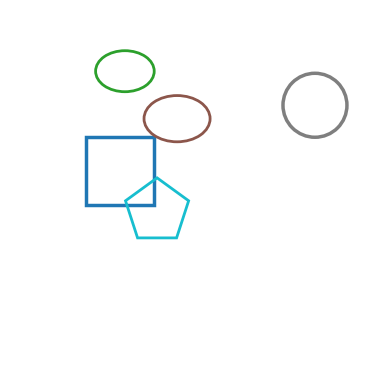[{"shape": "square", "thickness": 2.5, "radius": 0.44, "center": [0.312, 0.555]}, {"shape": "oval", "thickness": 2, "radius": 0.38, "center": [0.324, 0.815]}, {"shape": "oval", "thickness": 2, "radius": 0.43, "center": [0.46, 0.692]}, {"shape": "circle", "thickness": 2.5, "radius": 0.42, "center": [0.818, 0.727]}, {"shape": "pentagon", "thickness": 2, "radius": 0.43, "center": [0.408, 0.452]}]